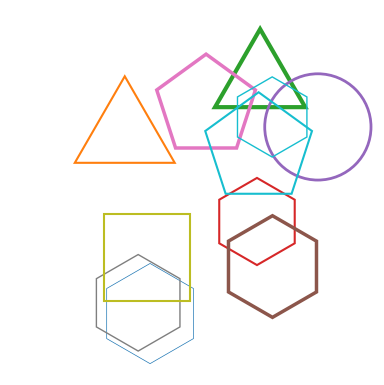[{"shape": "hexagon", "thickness": 0.5, "radius": 0.65, "center": [0.39, 0.186]}, {"shape": "triangle", "thickness": 1.5, "radius": 0.75, "center": [0.324, 0.652]}, {"shape": "triangle", "thickness": 3, "radius": 0.68, "center": [0.676, 0.789]}, {"shape": "hexagon", "thickness": 1.5, "radius": 0.57, "center": [0.667, 0.425]}, {"shape": "circle", "thickness": 2, "radius": 0.69, "center": [0.826, 0.67]}, {"shape": "hexagon", "thickness": 2.5, "radius": 0.66, "center": [0.708, 0.308]}, {"shape": "pentagon", "thickness": 2.5, "radius": 0.67, "center": [0.535, 0.725]}, {"shape": "hexagon", "thickness": 1, "radius": 0.63, "center": [0.359, 0.214]}, {"shape": "square", "thickness": 1.5, "radius": 0.56, "center": [0.382, 0.331]}, {"shape": "pentagon", "thickness": 1.5, "radius": 0.73, "center": [0.672, 0.615]}, {"shape": "hexagon", "thickness": 1, "radius": 0.52, "center": [0.707, 0.696]}]